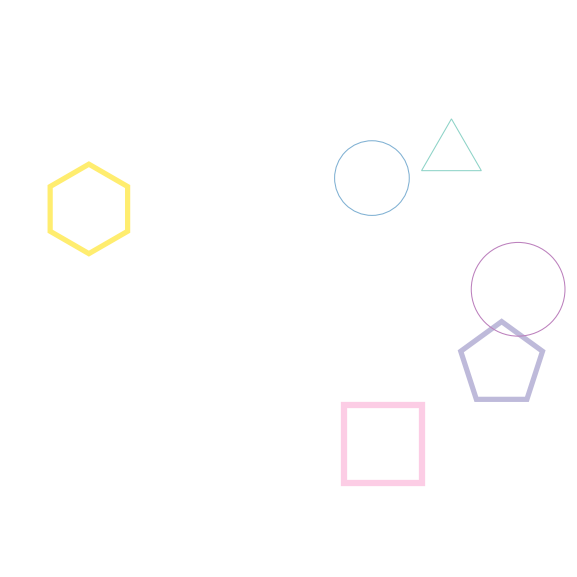[{"shape": "triangle", "thickness": 0.5, "radius": 0.3, "center": [0.782, 0.734]}, {"shape": "pentagon", "thickness": 2.5, "radius": 0.37, "center": [0.869, 0.368]}, {"shape": "circle", "thickness": 0.5, "radius": 0.32, "center": [0.644, 0.691]}, {"shape": "square", "thickness": 3, "radius": 0.34, "center": [0.664, 0.23]}, {"shape": "circle", "thickness": 0.5, "radius": 0.41, "center": [0.897, 0.498]}, {"shape": "hexagon", "thickness": 2.5, "radius": 0.39, "center": [0.154, 0.637]}]